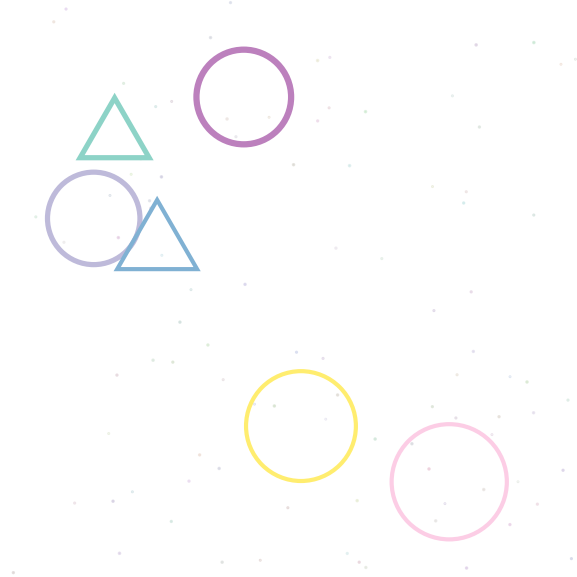[{"shape": "triangle", "thickness": 2.5, "radius": 0.34, "center": [0.198, 0.761]}, {"shape": "circle", "thickness": 2.5, "radius": 0.4, "center": [0.162, 0.621]}, {"shape": "triangle", "thickness": 2, "radius": 0.4, "center": [0.272, 0.573]}, {"shape": "circle", "thickness": 2, "radius": 0.5, "center": [0.778, 0.165]}, {"shape": "circle", "thickness": 3, "radius": 0.41, "center": [0.422, 0.831]}, {"shape": "circle", "thickness": 2, "radius": 0.48, "center": [0.521, 0.261]}]